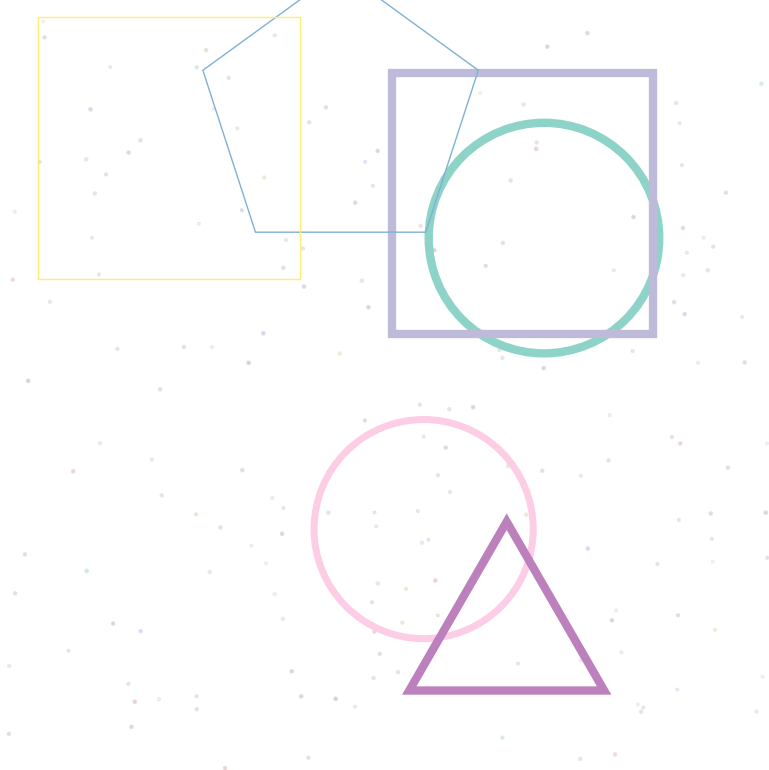[{"shape": "circle", "thickness": 3, "radius": 0.75, "center": [0.706, 0.691]}, {"shape": "square", "thickness": 3, "radius": 0.85, "center": [0.679, 0.735]}, {"shape": "pentagon", "thickness": 0.5, "radius": 0.94, "center": [0.442, 0.851]}, {"shape": "circle", "thickness": 2.5, "radius": 0.71, "center": [0.55, 0.313]}, {"shape": "triangle", "thickness": 3, "radius": 0.73, "center": [0.658, 0.176]}, {"shape": "square", "thickness": 0.5, "radius": 0.85, "center": [0.22, 0.808]}]